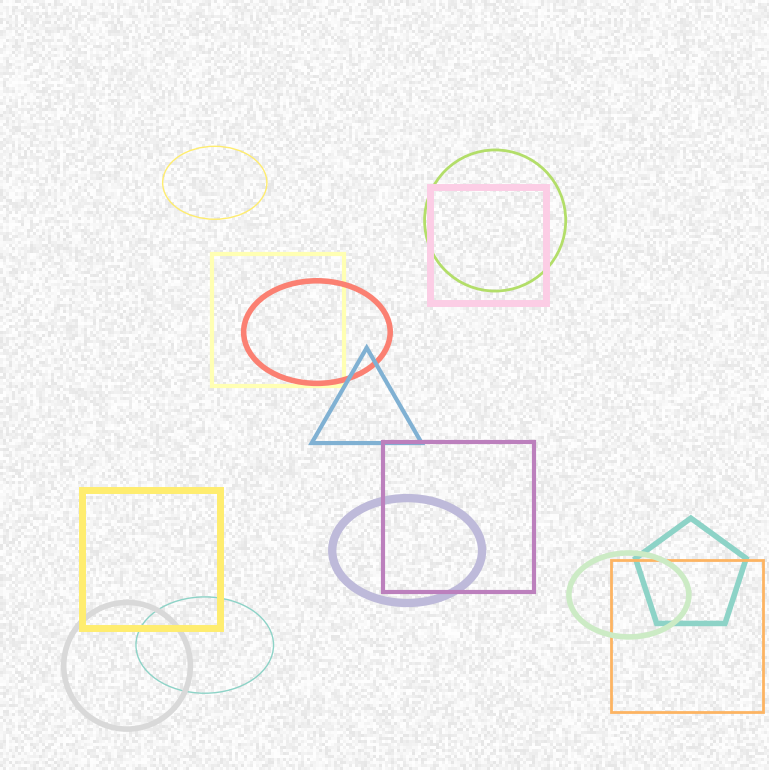[{"shape": "oval", "thickness": 0.5, "radius": 0.45, "center": [0.266, 0.162]}, {"shape": "pentagon", "thickness": 2, "radius": 0.38, "center": [0.897, 0.251]}, {"shape": "square", "thickness": 1.5, "radius": 0.43, "center": [0.361, 0.584]}, {"shape": "oval", "thickness": 3, "radius": 0.49, "center": [0.529, 0.285]}, {"shape": "oval", "thickness": 2, "radius": 0.48, "center": [0.412, 0.569]}, {"shape": "triangle", "thickness": 1.5, "radius": 0.41, "center": [0.476, 0.466]}, {"shape": "square", "thickness": 1, "radius": 0.49, "center": [0.893, 0.174]}, {"shape": "circle", "thickness": 1, "radius": 0.46, "center": [0.643, 0.714]}, {"shape": "square", "thickness": 2.5, "radius": 0.38, "center": [0.634, 0.681]}, {"shape": "circle", "thickness": 2, "radius": 0.41, "center": [0.165, 0.135]}, {"shape": "square", "thickness": 1.5, "radius": 0.49, "center": [0.595, 0.328]}, {"shape": "oval", "thickness": 2, "radius": 0.39, "center": [0.817, 0.227]}, {"shape": "square", "thickness": 2.5, "radius": 0.45, "center": [0.196, 0.274]}, {"shape": "oval", "thickness": 0.5, "radius": 0.34, "center": [0.279, 0.763]}]